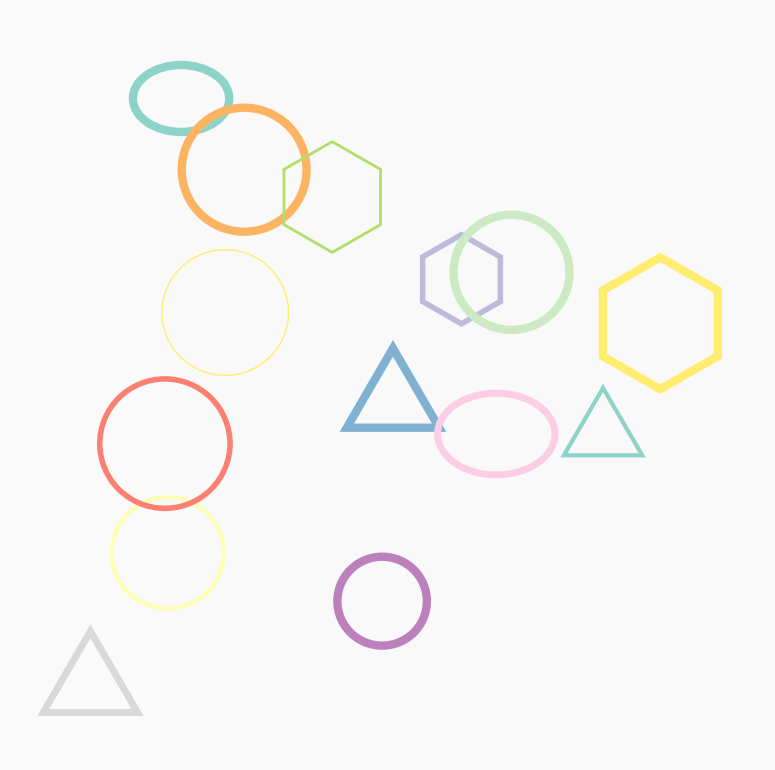[{"shape": "oval", "thickness": 3, "radius": 0.31, "center": [0.234, 0.872]}, {"shape": "triangle", "thickness": 1.5, "radius": 0.29, "center": [0.778, 0.438]}, {"shape": "circle", "thickness": 1.5, "radius": 0.36, "center": [0.216, 0.282]}, {"shape": "hexagon", "thickness": 2, "radius": 0.29, "center": [0.595, 0.637]}, {"shape": "circle", "thickness": 2, "radius": 0.42, "center": [0.213, 0.424]}, {"shape": "triangle", "thickness": 3, "radius": 0.34, "center": [0.507, 0.479]}, {"shape": "circle", "thickness": 3, "radius": 0.4, "center": [0.315, 0.78]}, {"shape": "hexagon", "thickness": 1, "radius": 0.36, "center": [0.429, 0.744]}, {"shape": "oval", "thickness": 2.5, "radius": 0.38, "center": [0.64, 0.436]}, {"shape": "triangle", "thickness": 2.5, "radius": 0.35, "center": [0.117, 0.11]}, {"shape": "circle", "thickness": 3, "radius": 0.29, "center": [0.493, 0.219]}, {"shape": "circle", "thickness": 3, "radius": 0.37, "center": [0.66, 0.646]}, {"shape": "hexagon", "thickness": 3, "radius": 0.43, "center": [0.852, 0.58]}, {"shape": "circle", "thickness": 0.5, "radius": 0.41, "center": [0.291, 0.594]}]